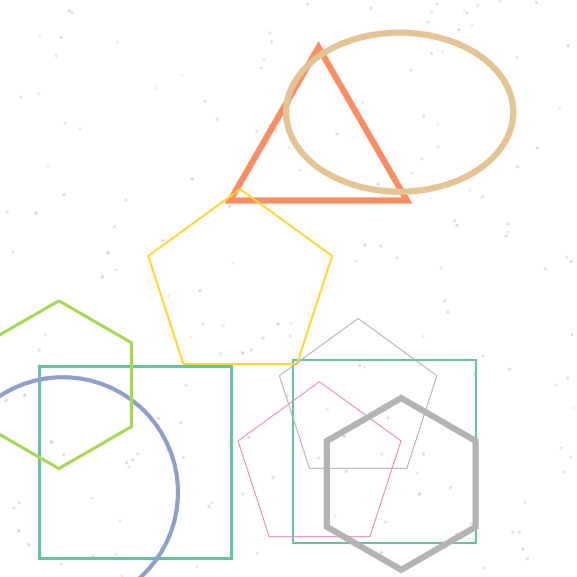[{"shape": "square", "thickness": 1.5, "radius": 0.83, "center": [0.234, 0.2]}, {"shape": "square", "thickness": 1, "radius": 0.79, "center": [0.665, 0.217]}, {"shape": "triangle", "thickness": 3, "radius": 0.88, "center": [0.552, 0.74]}, {"shape": "circle", "thickness": 2, "radius": 1.0, "center": [0.109, 0.147]}, {"shape": "pentagon", "thickness": 0.5, "radius": 0.74, "center": [0.553, 0.19]}, {"shape": "hexagon", "thickness": 1.5, "radius": 0.73, "center": [0.102, 0.333]}, {"shape": "pentagon", "thickness": 1, "radius": 0.84, "center": [0.416, 0.504]}, {"shape": "oval", "thickness": 3, "radius": 0.98, "center": [0.692, 0.805]}, {"shape": "hexagon", "thickness": 3, "radius": 0.74, "center": [0.695, 0.161]}, {"shape": "pentagon", "thickness": 0.5, "radius": 0.72, "center": [0.62, 0.304]}]